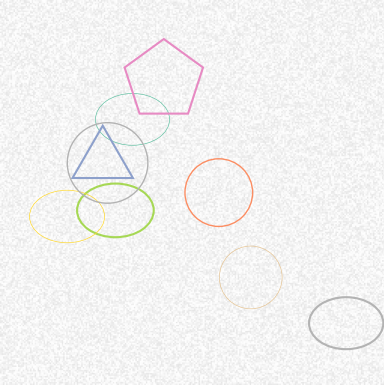[{"shape": "oval", "thickness": 0.5, "radius": 0.48, "center": [0.344, 0.69]}, {"shape": "circle", "thickness": 1, "radius": 0.44, "center": [0.568, 0.5]}, {"shape": "triangle", "thickness": 1.5, "radius": 0.45, "center": [0.267, 0.583]}, {"shape": "pentagon", "thickness": 1.5, "radius": 0.54, "center": [0.425, 0.792]}, {"shape": "oval", "thickness": 1.5, "radius": 0.5, "center": [0.3, 0.454]}, {"shape": "oval", "thickness": 0.5, "radius": 0.49, "center": [0.174, 0.438]}, {"shape": "circle", "thickness": 0.5, "radius": 0.41, "center": [0.651, 0.279]}, {"shape": "circle", "thickness": 1, "radius": 0.52, "center": [0.279, 0.577]}, {"shape": "oval", "thickness": 1.5, "radius": 0.48, "center": [0.899, 0.161]}]